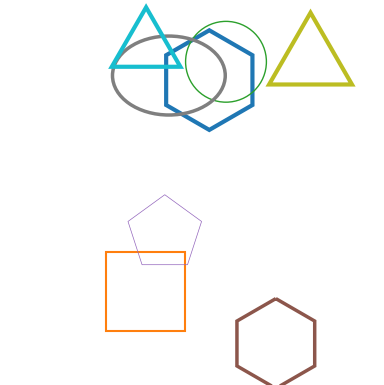[{"shape": "hexagon", "thickness": 3, "radius": 0.65, "center": [0.544, 0.792]}, {"shape": "square", "thickness": 1.5, "radius": 0.51, "center": [0.378, 0.244]}, {"shape": "circle", "thickness": 1, "radius": 0.52, "center": [0.587, 0.84]}, {"shape": "pentagon", "thickness": 0.5, "radius": 0.5, "center": [0.428, 0.394]}, {"shape": "hexagon", "thickness": 2.5, "radius": 0.58, "center": [0.716, 0.108]}, {"shape": "oval", "thickness": 2.5, "radius": 0.73, "center": [0.439, 0.804]}, {"shape": "triangle", "thickness": 3, "radius": 0.62, "center": [0.807, 0.843]}, {"shape": "triangle", "thickness": 3, "radius": 0.51, "center": [0.379, 0.878]}]